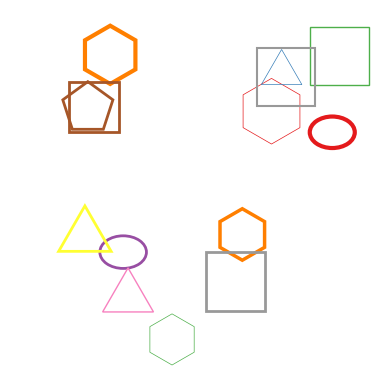[{"shape": "hexagon", "thickness": 0.5, "radius": 0.43, "center": [0.705, 0.711]}, {"shape": "oval", "thickness": 3, "radius": 0.29, "center": [0.863, 0.656]}, {"shape": "triangle", "thickness": 0.5, "radius": 0.3, "center": [0.731, 0.811]}, {"shape": "square", "thickness": 1, "radius": 0.38, "center": [0.882, 0.855]}, {"shape": "hexagon", "thickness": 0.5, "radius": 0.33, "center": [0.447, 0.118]}, {"shape": "oval", "thickness": 2, "radius": 0.3, "center": [0.32, 0.345]}, {"shape": "hexagon", "thickness": 3, "radius": 0.38, "center": [0.286, 0.858]}, {"shape": "hexagon", "thickness": 2.5, "radius": 0.33, "center": [0.629, 0.391]}, {"shape": "triangle", "thickness": 2, "radius": 0.39, "center": [0.22, 0.387]}, {"shape": "square", "thickness": 2, "radius": 0.32, "center": [0.245, 0.723]}, {"shape": "pentagon", "thickness": 2, "radius": 0.34, "center": [0.228, 0.72]}, {"shape": "triangle", "thickness": 1, "radius": 0.38, "center": [0.333, 0.228]}, {"shape": "square", "thickness": 1.5, "radius": 0.37, "center": [0.743, 0.8]}, {"shape": "square", "thickness": 2, "radius": 0.38, "center": [0.612, 0.269]}]